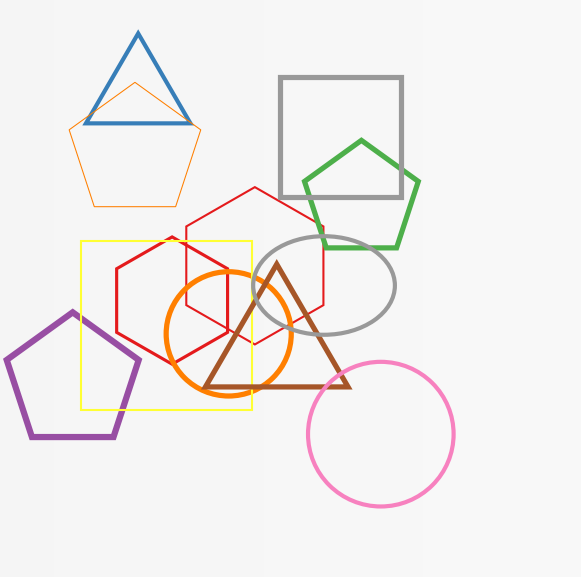[{"shape": "hexagon", "thickness": 1, "radius": 0.68, "center": [0.438, 0.539]}, {"shape": "hexagon", "thickness": 1.5, "radius": 0.55, "center": [0.296, 0.479]}, {"shape": "triangle", "thickness": 2, "radius": 0.52, "center": [0.238, 0.837]}, {"shape": "pentagon", "thickness": 2.5, "radius": 0.51, "center": [0.622, 0.653]}, {"shape": "pentagon", "thickness": 3, "radius": 0.6, "center": [0.125, 0.339]}, {"shape": "pentagon", "thickness": 0.5, "radius": 0.6, "center": [0.232, 0.738]}, {"shape": "circle", "thickness": 2.5, "radius": 0.54, "center": [0.393, 0.421]}, {"shape": "square", "thickness": 1, "radius": 0.73, "center": [0.286, 0.436]}, {"shape": "triangle", "thickness": 2.5, "radius": 0.71, "center": [0.476, 0.4]}, {"shape": "circle", "thickness": 2, "radius": 0.63, "center": [0.655, 0.247]}, {"shape": "square", "thickness": 2.5, "radius": 0.52, "center": [0.586, 0.762]}, {"shape": "oval", "thickness": 2, "radius": 0.61, "center": [0.557, 0.505]}]